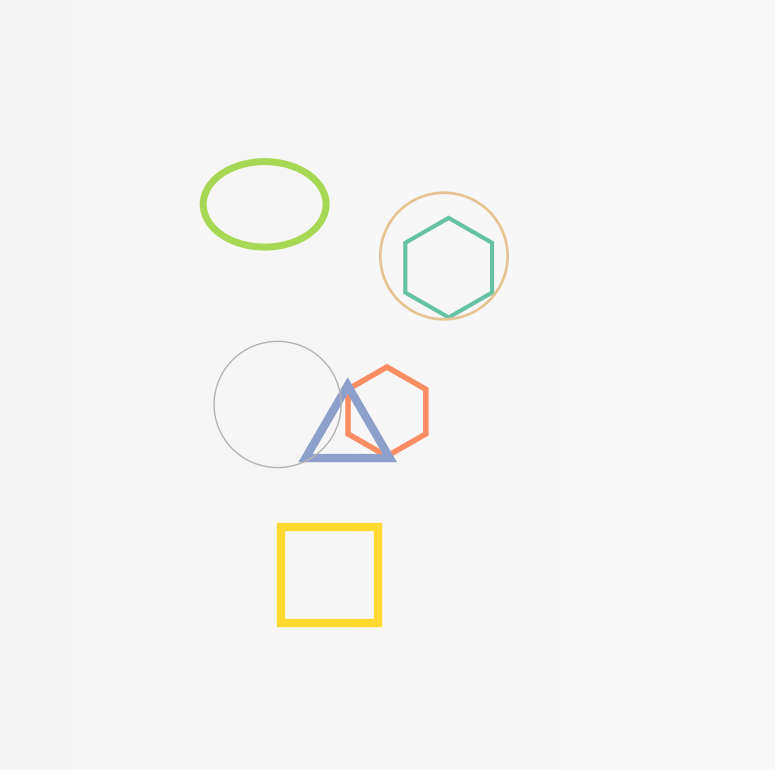[{"shape": "hexagon", "thickness": 1.5, "radius": 0.32, "center": [0.579, 0.652]}, {"shape": "hexagon", "thickness": 2, "radius": 0.29, "center": [0.499, 0.465]}, {"shape": "triangle", "thickness": 3, "radius": 0.31, "center": [0.449, 0.437]}, {"shape": "oval", "thickness": 2.5, "radius": 0.4, "center": [0.341, 0.735]}, {"shape": "square", "thickness": 3, "radius": 0.31, "center": [0.425, 0.253]}, {"shape": "circle", "thickness": 1, "radius": 0.41, "center": [0.573, 0.667]}, {"shape": "circle", "thickness": 0.5, "radius": 0.41, "center": [0.358, 0.475]}]